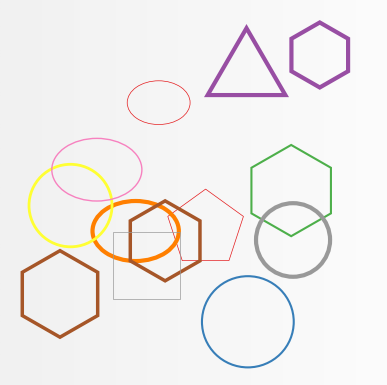[{"shape": "oval", "thickness": 0.5, "radius": 0.41, "center": [0.409, 0.733]}, {"shape": "pentagon", "thickness": 0.5, "radius": 0.51, "center": [0.531, 0.406]}, {"shape": "circle", "thickness": 1.5, "radius": 0.59, "center": [0.64, 0.164]}, {"shape": "hexagon", "thickness": 1.5, "radius": 0.59, "center": [0.751, 0.505]}, {"shape": "triangle", "thickness": 3, "radius": 0.58, "center": [0.636, 0.811]}, {"shape": "hexagon", "thickness": 3, "radius": 0.42, "center": [0.825, 0.857]}, {"shape": "oval", "thickness": 3, "radius": 0.56, "center": [0.35, 0.4]}, {"shape": "circle", "thickness": 2, "radius": 0.54, "center": [0.182, 0.466]}, {"shape": "hexagon", "thickness": 2.5, "radius": 0.56, "center": [0.155, 0.237]}, {"shape": "hexagon", "thickness": 2.5, "radius": 0.52, "center": [0.426, 0.374]}, {"shape": "oval", "thickness": 1, "radius": 0.58, "center": [0.25, 0.559]}, {"shape": "square", "thickness": 0.5, "radius": 0.44, "center": [0.378, 0.31]}, {"shape": "circle", "thickness": 3, "radius": 0.48, "center": [0.756, 0.377]}]